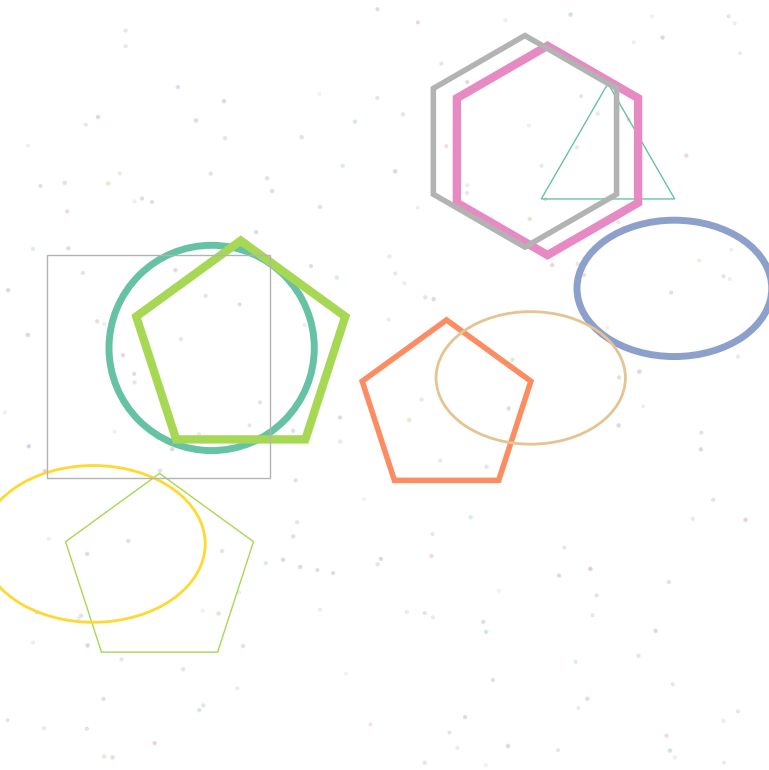[{"shape": "triangle", "thickness": 0.5, "radius": 0.5, "center": [0.79, 0.792]}, {"shape": "circle", "thickness": 2.5, "radius": 0.67, "center": [0.275, 0.548]}, {"shape": "pentagon", "thickness": 2, "radius": 0.58, "center": [0.58, 0.469]}, {"shape": "oval", "thickness": 2.5, "radius": 0.63, "center": [0.876, 0.625]}, {"shape": "hexagon", "thickness": 3, "radius": 0.68, "center": [0.711, 0.805]}, {"shape": "pentagon", "thickness": 3, "radius": 0.71, "center": [0.313, 0.545]}, {"shape": "pentagon", "thickness": 0.5, "radius": 0.64, "center": [0.207, 0.257]}, {"shape": "oval", "thickness": 1, "radius": 0.73, "center": [0.121, 0.294]}, {"shape": "oval", "thickness": 1, "radius": 0.61, "center": [0.689, 0.509]}, {"shape": "hexagon", "thickness": 2, "radius": 0.69, "center": [0.682, 0.816]}, {"shape": "square", "thickness": 0.5, "radius": 0.72, "center": [0.206, 0.524]}]